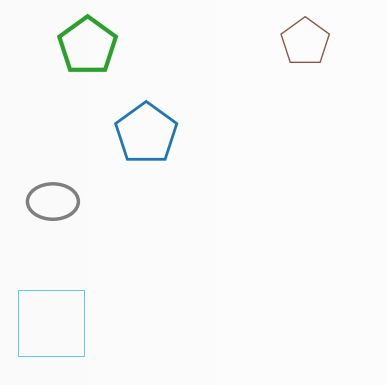[{"shape": "pentagon", "thickness": 2, "radius": 0.42, "center": [0.377, 0.653]}, {"shape": "pentagon", "thickness": 3, "radius": 0.38, "center": [0.226, 0.881]}, {"shape": "pentagon", "thickness": 1, "radius": 0.33, "center": [0.788, 0.891]}, {"shape": "oval", "thickness": 2.5, "radius": 0.33, "center": [0.137, 0.477]}, {"shape": "square", "thickness": 0.5, "radius": 0.43, "center": [0.132, 0.161]}]